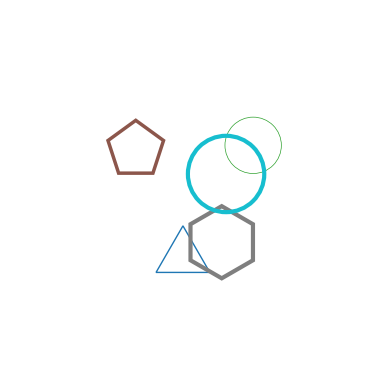[{"shape": "triangle", "thickness": 1, "radius": 0.4, "center": [0.475, 0.333]}, {"shape": "circle", "thickness": 0.5, "radius": 0.37, "center": [0.658, 0.623]}, {"shape": "pentagon", "thickness": 2.5, "radius": 0.38, "center": [0.353, 0.612]}, {"shape": "hexagon", "thickness": 3, "radius": 0.47, "center": [0.576, 0.371]}, {"shape": "circle", "thickness": 3, "radius": 0.5, "center": [0.587, 0.548]}]